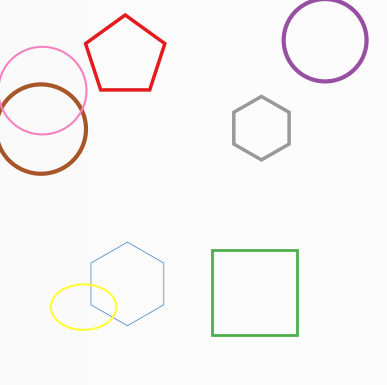[{"shape": "pentagon", "thickness": 2.5, "radius": 0.54, "center": [0.323, 0.853]}, {"shape": "hexagon", "thickness": 0.5, "radius": 0.54, "center": [0.329, 0.263]}, {"shape": "square", "thickness": 2, "radius": 0.55, "center": [0.657, 0.24]}, {"shape": "circle", "thickness": 3, "radius": 0.53, "center": [0.839, 0.896]}, {"shape": "oval", "thickness": 1.5, "radius": 0.42, "center": [0.216, 0.202]}, {"shape": "circle", "thickness": 3, "radius": 0.58, "center": [0.106, 0.665]}, {"shape": "circle", "thickness": 1.5, "radius": 0.57, "center": [0.109, 0.765]}, {"shape": "hexagon", "thickness": 2.5, "radius": 0.41, "center": [0.675, 0.667]}]